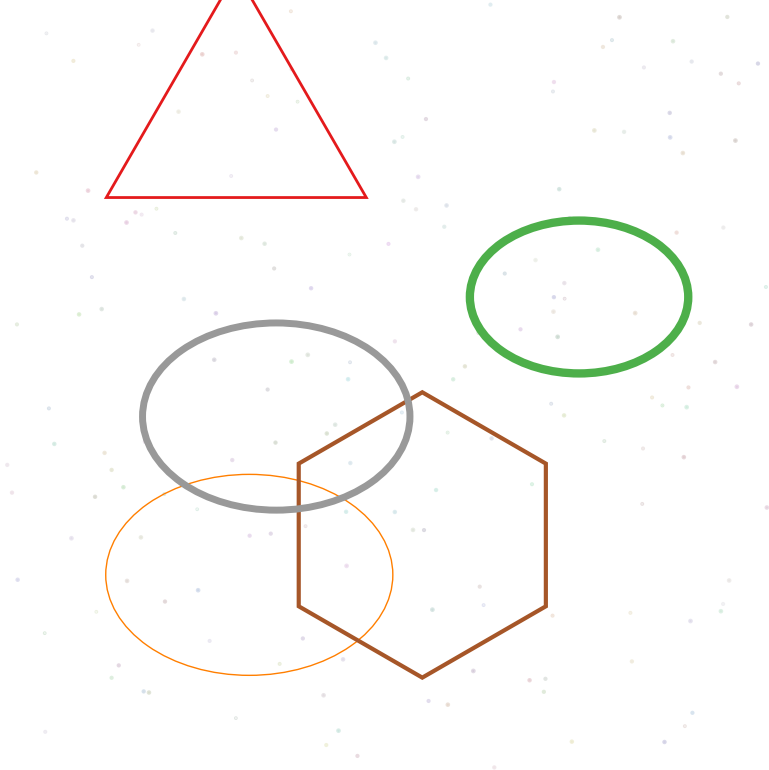[{"shape": "triangle", "thickness": 1, "radius": 0.97, "center": [0.307, 0.841]}, {"shape": "oval", "thickness": 3, "radius": 0.71, "center": [0.752, 0.614]}, {"shape": "oval", "thickness": 0.5, "radius": 0.93, "center": [0.324, 0.253]}, {"shape": "hexagon", "thickness": 1.5, "radius": 0.93, "center": [0.548, 0.305]}, {"shape": "oval", "thickness": 2.5, "radius": 0.87, "center": [0.359, 0.459]}]